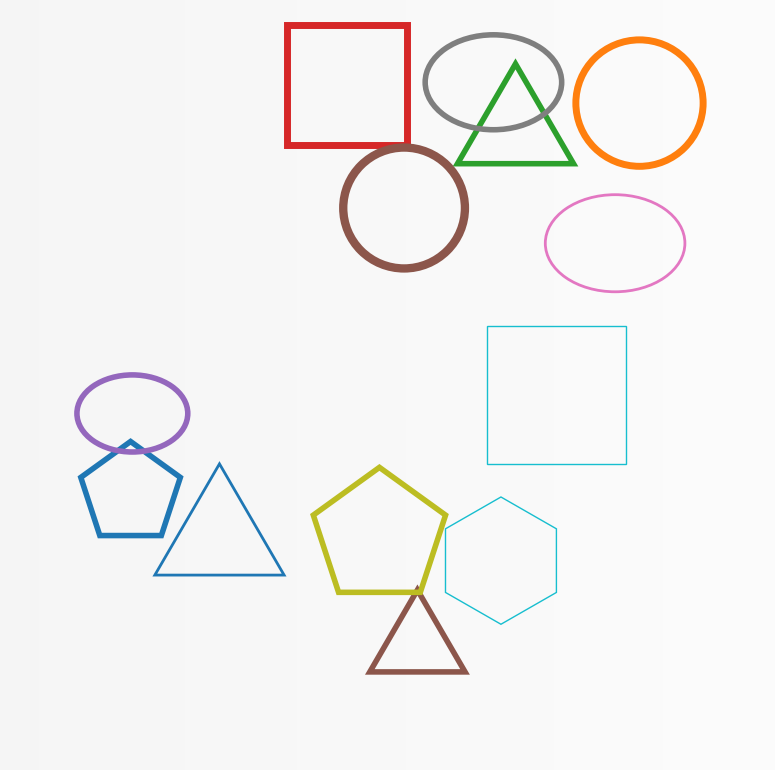[{"shape": "triangle", "thickness": 1, "radius": 0.48, "center": [0.283, 0.301]}, {"shape": "pentagon", "thickness": 2, "radius": 0.34, "center": [0.168, 0.359]}, {"shape": "circle", "thickness": 2.5, "radius": 0.41, "center": [0.825, 0.866]}, {"shape": "triangle", "thickness": 2, "radius": 0.43, "center": [0.665, 0.831]}, {"shape": "square", "thickness": 2.5, "radius": 0.39, "center": [0.448, 0.89]}, {"shape": "oval", "thickness": 2, "radius": 0.36, "center": [0.171, 0.463]}, {"shape": "triangle", "thickness": 2, "radius": 0.35, "center": [0.539, 0.163]}, {"shape": "circle", "thickness": 3, "radius": 0.39, "center": [0.521, 0.73]}, {"shape": "oval", "thickness": 1, "radius": 0.45, "center": [0.794, 0.684]}, {"shape": "oval", "thickness": 2, "radius": 0.44, "center": [0.637, 0.893]}, {"shape": "pentagon", "thickness": 2, "radius": 0.45, "center": [0.49, 0.303]}, {"shape": "hexagon", "thickness": 0.5, "radius": 0.41, "center": [0.646, 0.272]}, {"shape": "square", "thickness": 0.5, "radius": 0.45, "center": [0.718, 0.487]}]